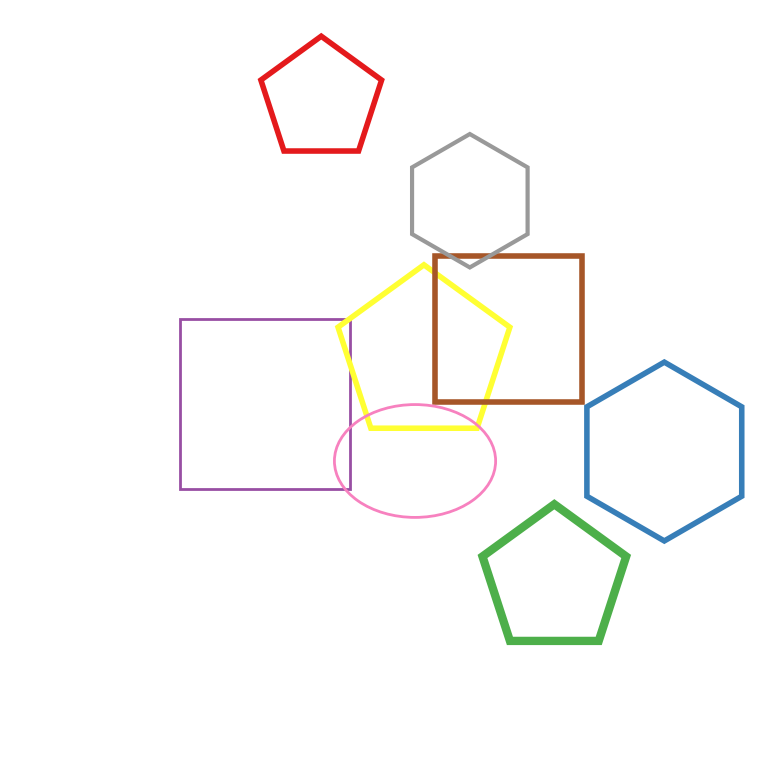[{"shape": "pentagon", "thickness": 2, "radius": 0.41, "center": [0.417, 0.871]}, {"shape": "hexagon", "thickness": 2, "radius": 0.58, "center": [0.863, 0.414]}, {"shape": "pentagon", "thickness": 3, "radius": 0.49, "center": [0.72, 0.247]}, {"shape": "square", "thickness": 1, "radius": 0.55, "center": [0.344, 0.475]}, {"shape": "pentagon", "thickness": 2, "radius": 0.59, "center": [0.551, 0.539]}, {"shape": "square", "thickness": 2, "radius": 0.48, "center": [0.66, 0.572]}, {"shape": "oval", "thickness": 1, "radius": 0.52, "center": [0.539, 0.401]}, {"shape": "hexagon", "thickness": 1.5, "radius": 0.43, "center": [0.61, 0.739]}]